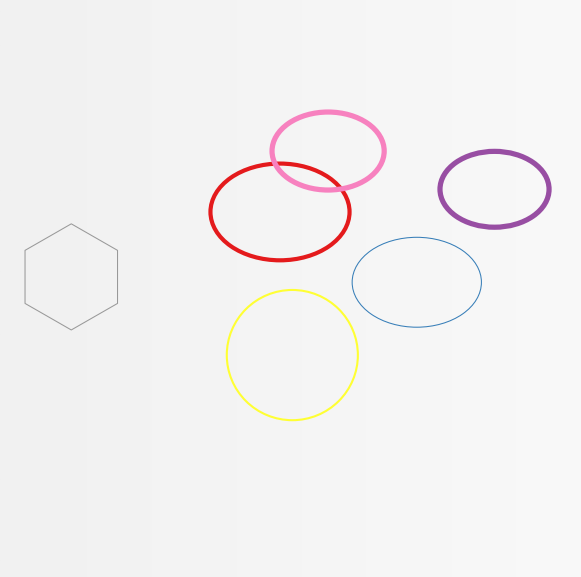[{"shape": "oval", "thickness": 2, "radius": 0.6, "center": [0.482, 0.632]}, {"shape": "oval", "thickness": 0.5, "radius": 0.56, "center": [0.717, 0.51]}, {"shape": "oval", "thickness": 2.5, "radius": 0.47, "center": [0.851, 0.671]}, {"shape": "circle", "thickness": 1, "radius": 0.56, "center": [0.503, 0.384]}, {"shape": "oval", "thickness": 2.5, "radius": 0.48, "center": [0.564, 0.738]}, {"shape": "hexagon", "thickness": 0.5, "radius": 0.46, "center": [0.123, 0.52]}]